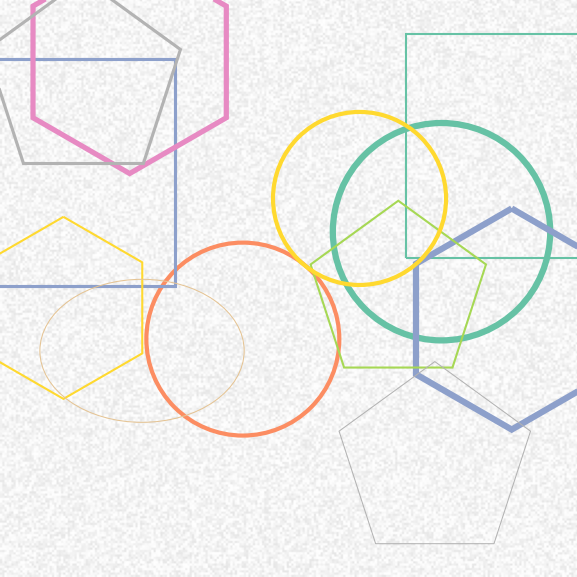[{"shape": "square", "thickness": 1, "radius": 0.97, "center": [0.897, 0.746]}, {"shape": "circle", "thickness": 3, "radius": 0.94, "center": [0.765, 0.598]}, {"shape": "circle", "thickness": 2, "radius": 0.84, "center": [0.42, 0.412]}, {"shape": "hexagon", "thickness": 3, "radius": 0.96, "center": [0.886, 0.447]}, {"shape": "square", "thickness": 1.5, "radius": 0.98, "center": [0.106, 0.7]}, {"shape": "hexagon", "thickness": 2.5, "radius": 0.97, "center": [0.225, 0.892]}, {"shape": "pentagon", "thickness": 1, "radius": 0.8, "center": [0.69, 0.492]}, {"shape": "circle", "thickness": 2, "radius": 0.75, "center": [0.623, 0.655]}, {"shape": "hexagon", "thickness": 1, "radius": 0.79, "center": [0.11, 0.466]}, {"shape": "oval", "thickness": 0.5, "radius": 0.88, "center": [0.246, 0.392]}, {"shape": "pentagon", "thickness": 1.5, "radius": 0.88, "center": [0.144, 0.859]}, {"shape": "pentagon", "thickness": 0.5, "radius": 0.87, "center": [0.753, 0.199]}]